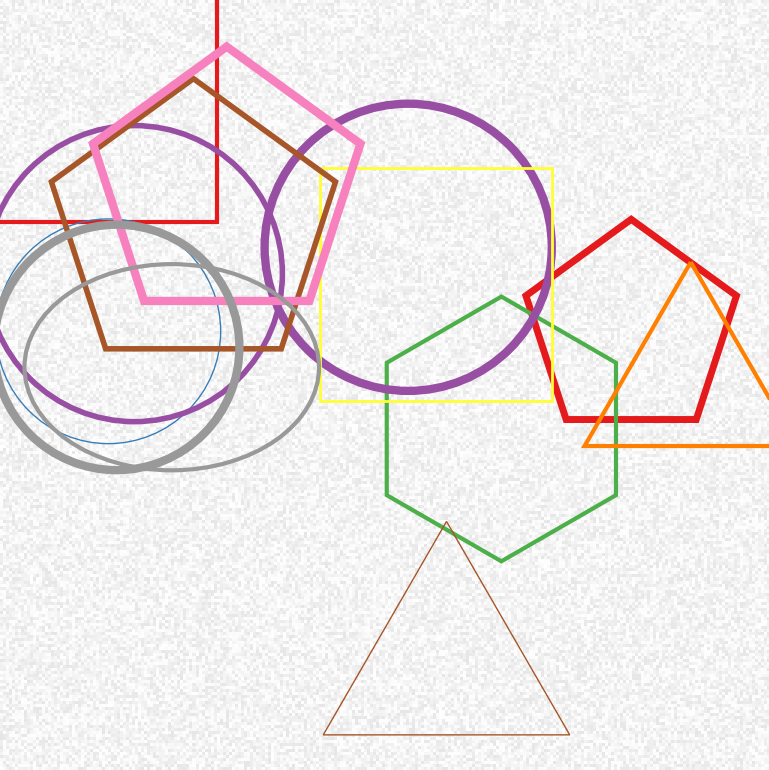[{"shape": "square", "thickness": 1.5, "radius": 0.77, "center": [0.129, 0.865]}, {"shape": "pentagon", "thickness": 2.5, "radius": 0.72, "center": [0.82, 0.571]}, {"shape": "circle", "thickness": 0.5, "radius": 0.73, "center": [0.141, 0.57]}, {"shape": "hexagon", "thickness": 1.5, "radius": 0.86, "center": [0.651, 0.443]}, {"shape": "circle", "thickness": 2, "radius": 0.96, "center": [0.174, 0.645]}, {"shape": "circle", "thickness": 3, "radius": 0.93, "center": [0.53, 0.679]}, {"shape": "triangle", "thickness": 1.5, "radius": 0.8, "center": [0.897, 0.5]}, {"shape": "square", "thickness": 1, "radius": 0.76, "center": [0.566, 0.631]}, {"shape": "pentagon", "thickness": 2, "radius": 0.97, "center": [0.251, 0.704]}, {"shape": "triangle", "thickness": 0.5, "radius": 0.92, "center": [0.58, 0.138]}, {"shape": "pentagon", "thickness": 3, "radius": 0.91, "center": [0.294, 0.757]}, {"shape": "circle", "thickness": 3, "radius": 0.8, "center": [0.152, 0.549]}, {"shape": "oval", "thickness": 1.5, "radius": 0.96, "center": [0.223, 0.523]}]